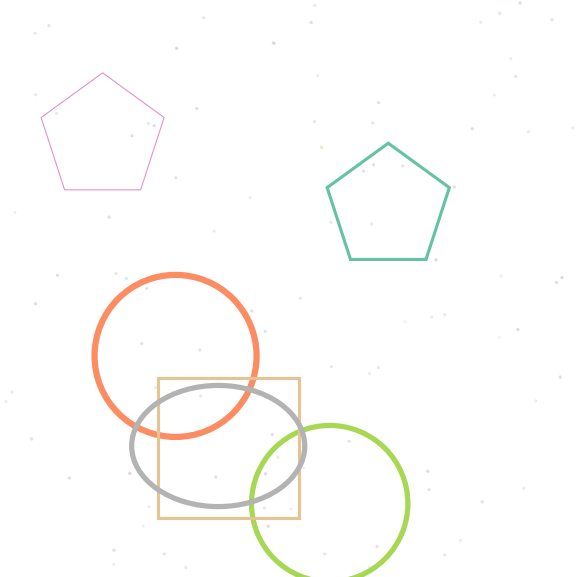[{"shape": "pentagon", "thickness": 1.5, "radius": 0.56, "center": [0.672, 0.64]}, {"shape": "circle", "thickness": 3, "radius": 0.7, "center": [0.304, 0.383]}, {"shape": "pentagon", "thickness": 0.5, "radius": 0.56, "center": [0.178, 0.761]}, {"shape": "circle", "thickness": 2.5, "radius": 0.68, "center": [0.571, 0.127]}, {"shape": "square", "thickness": 1.5, "radius": 0.61, "center": [0.396, 0.224]}, {"shape": "oval", "thickness": 2.5, "radius": 0.75, "center": [0.378, 0.227]}]